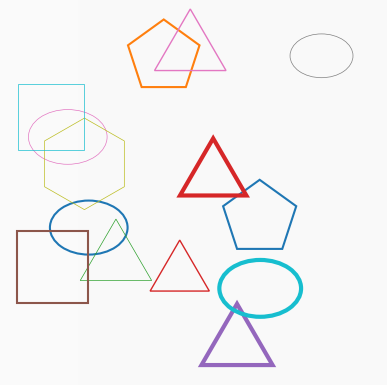[{"shape": "pentagon", "thickness": 1.5, "radius": 0.5, "center": [0.67, 0.434]}, {"shape": "oval", "thickness": 1.5, "radius": 0.5, "center": [0.229, 0.409]}, {"shape": "pentagon", "thickness": 1.5, "radius": 0.49, "center": [0.423, 0.852]}, {"shape": "triangle", "thickness": 0.5, "radius": 0.53, "center": [0.299, 0.325]}, {"shape": "triangle", "thickness": 1, "radius": 0.44, "center": [0.464, 0.288]}, {"shape": "triangle", "thickness": 3, "radius": 0.49, "center": [0.55, 0.542]}, {"shape": "triangle", "thickness": 3, "radius": 0.53, "center": [0.612, 0.105]}, {"shape": "square", "thickness": 1.5, "radius": 0.46, "center": [0.136, 0.306]}, {"shape": "triangle", "thickness": 1, "radius": 0.53, "center": [0.491, 0.87]}, {"shape": "oval", "thickness": 0.5, "radius": 0.51, "center": [0.175, 0.644]}, {"shape": "oval", "thickness": 0.5, "radius": 0.41, "center": [0.83, 0.855]}, {"shape": "hexagon", "thickness": 0.5, "radius": 0.59, "center": [0.218, 0.574]}, {"shape": "square", "thickness": 0.5, "radius": 0.43, "center": [0.131, 0.697]}, {"shape": "oval", "thickness": 3, "radius": 0.53, "center": [0.672, 0.251]}]